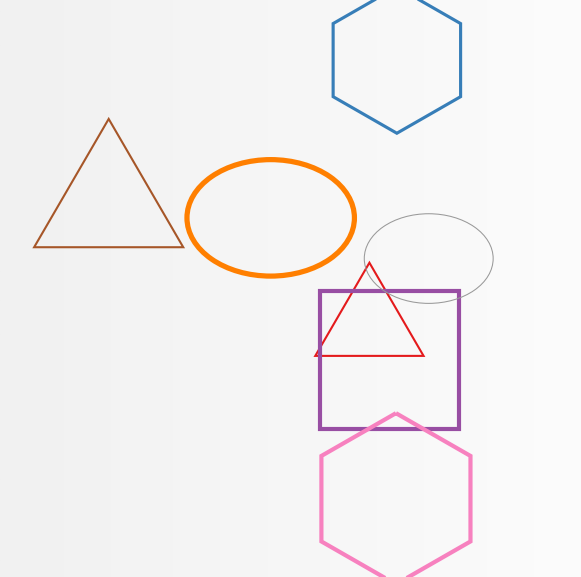[{"shape": "triangle", "thickness": 1, "radius": 0.54, "center": [0.636, 0.437]}, {"shape": "hexagon", "thickness": 1.5, "radius": 0.63, "center": [0.683, 0.895]}, {"shape": "square", "thickness": 2, "radius": 0.6, "center": [0.671, 0.376]}, {"shape": "oval", "thickness": 2.5, "radius": 0.72, "center": [0.466, 0.622]}, {"shape": "triangle", "thickness": 1, "radius": 0.74, "center": [0.187, 0.645]}, {"shape": "hexagon", "thickness": 2, "radius": 0.74, "center": [0.681, 0.136]}, {"shape": "oval", "thickness": 0.5, "radius": 0.55, "center": [0.738, 0.551]}]